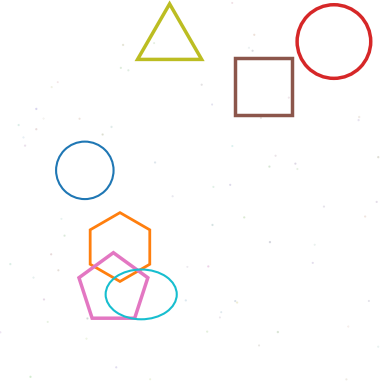[{"shape": "circle", "thickness": 1.5, "radius": 0.37, "center": [0.22, 0.558]}, {"shape": "hexagon", "thickness": 2, "radius": 0.45, "center": [0.312, 0.358]}, {"shape": "circle", "thickness": 2.5, "radius": 0.48, "center": [0.867, 0.892]}, {"shape": "square", "thickness": 2.5, "radius": 0.37, "center": [0.684, 0.775]}, {"shape": "pentagon", "thickness": 2.5, "radius": 0.47, "center": [0.295, 0.25]}, {"shape": "triangle", "thickness": 2.5, "radius": 0.48, "center": [0.441, 0.894]}, {"shape": "oval", "thickness": 1.5, "radius": 0.46, "center": [0.367, 0.235]}]